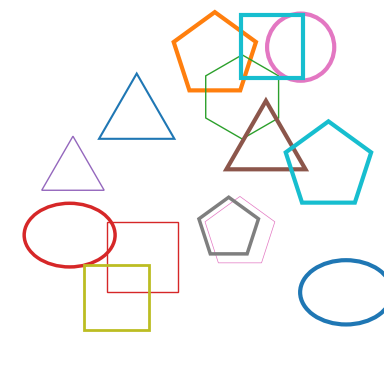[{"shape": "oval", "thickness": 3, "radius": 0.6, "center": [0.899, 0.241]}, {"shape": "triangle", "thickness": 1.5, "radius": 0.56, "center": [0.355, 0.696]}, {"shape": "pentagon", "thickness": 3, "radius": 0.56, "center": [0.558, 0.856]}, {"shape": "hexagon", "thickness": 1, "radius": 0.55, "center": [0.629, 0.748]}, {"shape": "square", "thickness": 1, "radius": 0.46, "center": [0.37, 0.333]}, {"shape": "oval", "thickness": 2.5, "radius": 0.59, "center": [0.181, 0.389]}, {"shape": "triangle", "thickness": 1, "radius": 0.47, "center": [0.189, 0.553]}, {"shape": "triangle", "thickness": 3, "radius": 0.59, "center": [0.691, 0.62]}, {"shape": "circle", "thickness": 3, "radius": 0.44, "center": [0.781, 0.878]}, {"shape": "pentagon", "thickness": 0.5, "radius": 0.48, "center": [0.623, 0.394]}, {"shape": "pentagon", "thickness": 2.5, "radius": 0.41, "center": [0.594, 0.406]}, {"shape": "square", "thickness": 2, "radius": 0.42, "center": [0.303, 0.228]}, {"shape": "square", "thickness": 3, "radius": 0.4, "center": [0.707, 0.879]}, {"shape": "pentagon", "thickness": 3, "radius": 0.58, "center": [0.853, 0.568]}]